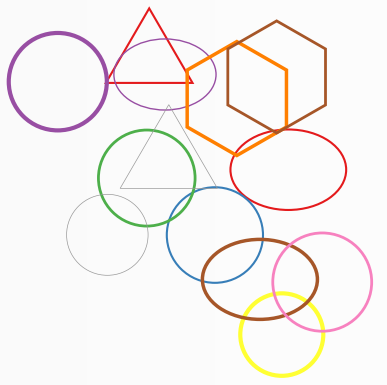[{"shape": "triangle", "thickness": 1.5, "radius": 0.65, "center": [0.385, 0.849]}, {"shape": "oval", "thickness": 1.5, "radius": 0.75, "center": [0.744, 0.559]}, {"shape": "circle", "thickness": 1.5, "radius": 0.62, "center": [0.555, 0.39]}, {"shape": "circle", "thickness": 2, "radius": 0.62, "center": [0.379, 0.538]}, {"shape": "oval", "thickness": 1, "radius": 0.66, "center": [0.426, 0.807]}, {"shape": "circle", "thickness": 3, "radius": 0.63, "center": [0.149, 0.788]}, {"shape": "hexagon", "thickness": 2.5, "radius": 0.74, "center": [0.611, 0.744]}, {"shape": "circle", "thickness": 3, "radius": 0.54, "center": [0.727, 0.131]}, {"shape": "oval", "thickness": 2.5, "radius": 0.74, "center": [0.671, 0.274]}, {"shape": "hexagon", "thickness": 2, "radius": 0.73, "center": [0.714, 0.8]}, {"shape": "circle", "thickness": 2, "radius": 0.64, "center": [0.832, 0.267]}, {"shape": "circle", "thickness": 0.5, "radius": 0.53, "center": [0.277, 0.39]}, {"shape": "triangle", "thickness": 0.5, "radius": 0.72, "center": [0.436, 0.583]}]